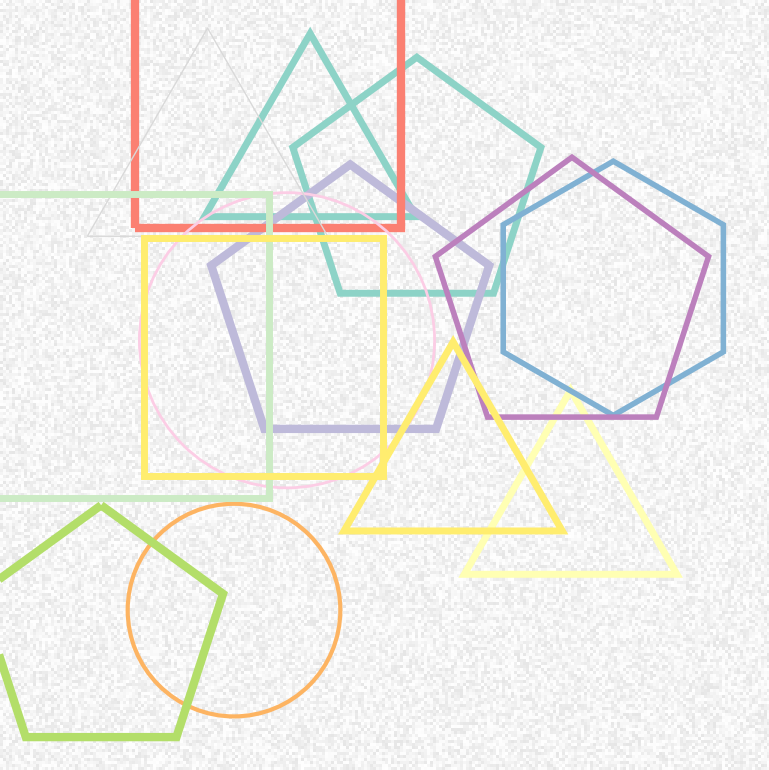[{"shape": "pentagon", "thickness": 2.5, "radius": 0.85, "center": [0.541, 0.756]}, {"shape": "triangle", "thickness": 2.5, "radius": 0.79, "center": [0.403, 0.798]}, {"shape": "triangle", "thickness": 2.5, "radius": 0.8, "center": [0.741, 0.334]}, {"shape": "pentagon", "thickness": 3, "radius": 0.95, "center": [0.455, 0.597]}, {"shape": "square", "thickness": 3, "radius": 0.86, "center": [0.348, 0.876]}, {"shape": "hexagon", "thickness": 2, "radius": 0.83, "center": [0.796, 0.626]}, {"shape": "circle", "thickness": 1.5, "radius": 0.69, "center": [0.304, 0.208]}, {"shape": "pentagon", "thickness": 3, "radius": 0.83, "center": [0.131, 0.177]}, {"shape": "circle", "thickness": 1, "radius": 0.96, "center": [0.373, 0.558]}, {"shape": "triangle", "thickness": 0.5, "radius": 0.9, "center": [0.269, 0.783]}, {"shape": "pentagon", "thickness": 2, "radius": 0.93, "center": [0.743, 0.609]}, {"shape": "square", "thickness": 2.5, "radius": 0.99, "center": [0.152, 0.55]}, {"shape": "square", "thickness": 2.5, "radius": 0.78, "center": [0.342, 0.536]}, {"shape": "triangle", "thickness": 2.5, "radius": 0.82, "center": [0.589, 0.392]}]